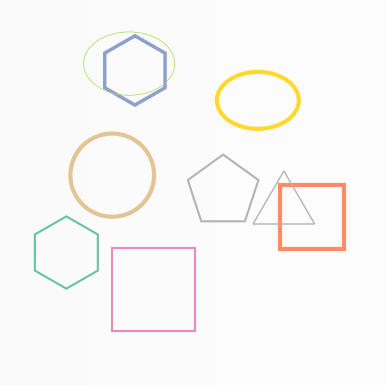[{"shape": "hexagon", "thickness": 1.5, "radius": 0.47, "center": [0.171, 0.344]}, {"shape": "square", "thickness": 3, "radius": 0.42, "center": [0.805, 0.436]}, {"shape": "hexagon", "thickness": 2.5, "radius": 0.45, "center": [0.348, 0.817]}, {"shape": "square", "thickness": 1.5, "radius": 0.54, "center": [0.396, 0.248]}, {"shape": "oval", "thickness": 0.5, "radius": 0.59, "center": [0.333, 0.835]}, {"shape": "oval", "thickness": 3, "radius": 0.53, "center": [0.665, 0.739]}, {"shape": "circle", "thickness": 3, "radius": 0.54, "center": [0.29, 0.545]}, {"shape": "pentagon", "thickness": 1.5, "radius": 0.48, "center": [0.576, 0.503]}, {"shape": "triangle", "thickness": 1, "radius": 0.46, "center": [0.733, 0.464]}]